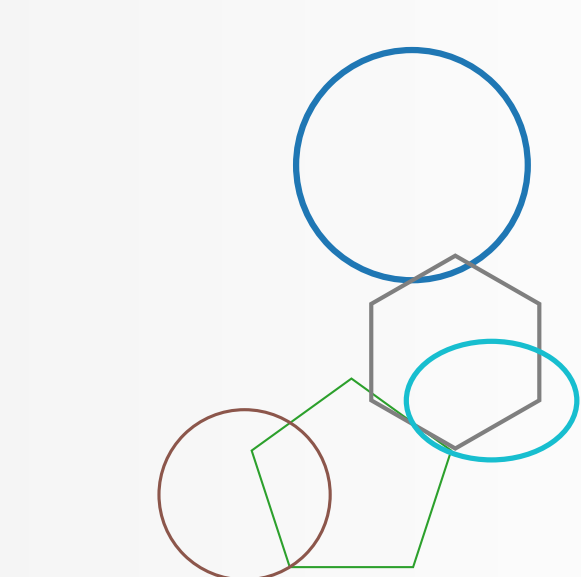[{"shape": "circle", "thickness": 3, "radius": 1.0, "center": [0.709, 0.713]}, {"shape": "pentagon", "thickness": 1, "radius": 0.9, "center": [0.605, 0.163]}, {"shape": "circle", "thickness": 1.5, "radius": 0.74, "center": [0.421, 0.142]}, {"shape": "hexagon", "thickness": 2, "radius": 0.83, "center": [0.783, 0.389]}, {"shape": "oval", "thickness": 2.5, "radius": 0.73, "center": [0.846, 0.305]}]